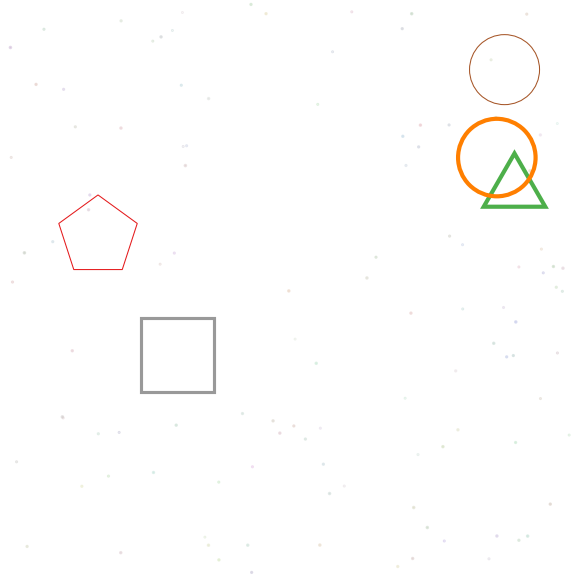[{"shape": "pentagon", "thickness": 0.5, "radius": 0.36, "center": [0.17, 0.59]}, {"shape": "triangle", "thickness": 2, "radius": 0.31, "center": [0.891, 0.672]}, {"shape": "circle", "thickness": 2, "radius": 0.34, "center": [0.86, 0.726]}, {"shape": "circle", "thickness": 0.5, "radius": 0.3, "center": [0.874, 0.879]}, {"shape": "square", "thickness": 1.5, "radius": 0.32, "center": [0.308, 0.384]}]